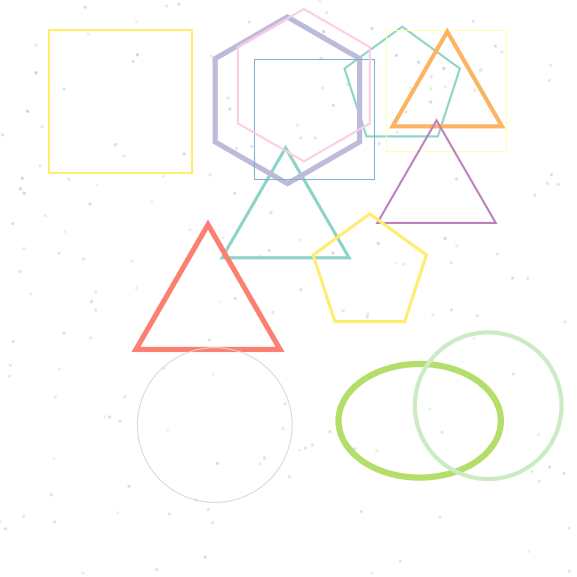[{"shape": "pentagon", "thickness": 1, "radius": 0.53, "center": [0.696, 0.848]}, {"shape": "triangle", "thickness": 1.5, "radius": 0.63, "center": [0.495, 0.616]}, {"shape": "square", "thickness": 0.5, "radius": 0.52, "center": [0.772, 0.842]}, {"shape": "hexagon", "thickness": 2.5, "radius": 0.72, "center": [0.498, 0.826]}, {"shape": "triangle", "thickness": 2.5, "radius": 0.72, "center": [0.36, 0.466]}, {"shape": "square", "thickness": 0.5, "radius": 0.52, "center": [0.544, 0.794]}, {"shape": "triangle", "thickness": 2, "radius": 0.55, "center": [0.774, 0.835]}, {"shape": "oval", "thickness": 3, "radius": 0.7, "center": [0.727, 0.271]}, {"shape": "hexagon", "thickness": 1, "radius": 0.66, "center": [0.526, 0.852]}, {"shape": "circle", "thickness": 0.5, "radius": 0.67, "center": [0.372, 0.263]}, {"shape": "triangle", "thickness": 1, "radius": 0.59, "center": [0.756, 0.672]}, {"shape": "circle", "thickness": 2, "radius": 0.64, "center": [0.845, 0.297]}, {"shape": "pentagon", "thickness": 1.5, "radius": 0.52, "center": [0.64, 0.526]}, {"shape": "square", "thickness": 1, "radius": 0.62, "center": [0.209, 0.824]}]